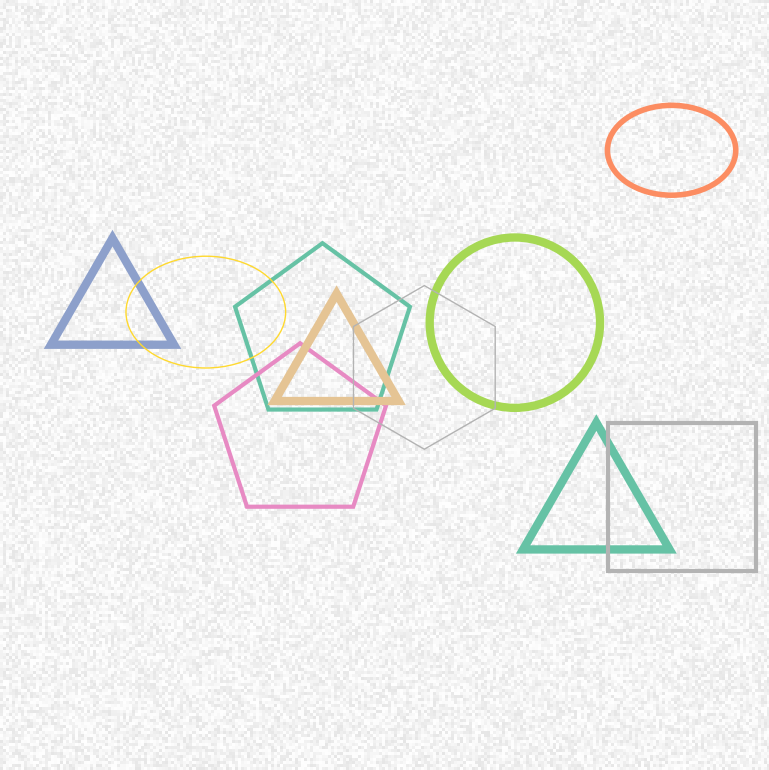[{"shape": "triangle", "thickness": 3, "radius": 0.55, "center": [0.774, 0.341]}, {"shape": "pentagon", "thickness": 1.5, "radius": 0.6, "center": [0.419, 0.565]}, {"shape": "oval", "thickness": 2, "radius": 0.42, "center": [0.872, 0.805]}, {"shape": "triangle", "thickness": 3, "radius": 0.46, "center": [0.146, 0.598]}, {"shape": "pentagon", "thickness": 1.5, "radius": 0.59, "center": [0.39, 0.437]}, {"shape": "circle", "thickness": 3, "radius": 0.55, "center": [0.669, 0.581]}, {"shape": "oval", "thickness": 0.5, "radius": 0.52, "center": [0.267, 0.595]}, {"shape": "triangle", "thickness": 3, "radius": 0.46, "center": [0.437, 0.526]}, {"shape": "square", "thickness": 1.5, "radius": 0.48, "center": [0.886, 0.354]}, {"shape": "hexagon", "thickness": 0.5, "radius": 0.53, "center": [0.551, 0.523]}]